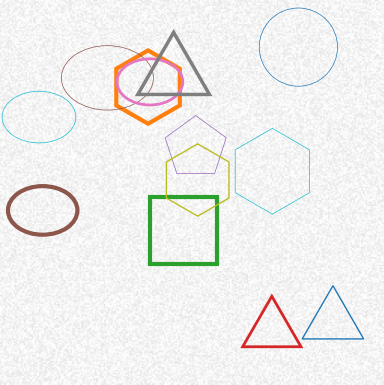[{"shape": "circle", "thickness": 0.5, "radius": 0.51, "center": [0.775, 0.878]}, {"shape": "triangle", "thickness": 1, "radius": 0.46, "center": [0.865, 0.166]}, {"shape": "hexagon", "thickness": 3, "radius": 0.48, "center": [0.385, 0.774]}, {"shape": "square", "thickness": 3, "radius": 0.43, "center": [0.477, 0.401]}, {"shape": "triangle", "thickness": 2, "radius": 0.44, "center": [0.706, 0.143]}, {"shape": "pentagon", "thickness": 0.5, "radius": 0.42, "center": [0.508, 0.616]}, {"shape": "oval", "thickness": 0.5, "radius": 0.6, "center": [0.279, 0.798]}, {"shape": "oval", "thickness": 3, "radius": 0.45, "center": [0.111, 0.453]}, {"shape": "oval", "thickness": 2, "radius": 0.43, "center": [0.389, 0.787]}, {"shape": "triangle", "thickness": 2.5, "radius": 0.54, "center": [0.451, 0.808]}, {"shape": "hexagon", "thickness": 1, "radius": 0.47, "center": [0.513, 0.532]}, {"shape": "oval", "thickness": 0.5, "radius": 0.48, "center": [0.101, 0.696]}, {"shape": "hexagon", "thickness": 0.5, "radius": 0.56, "center": [0.707, 0.555]}]